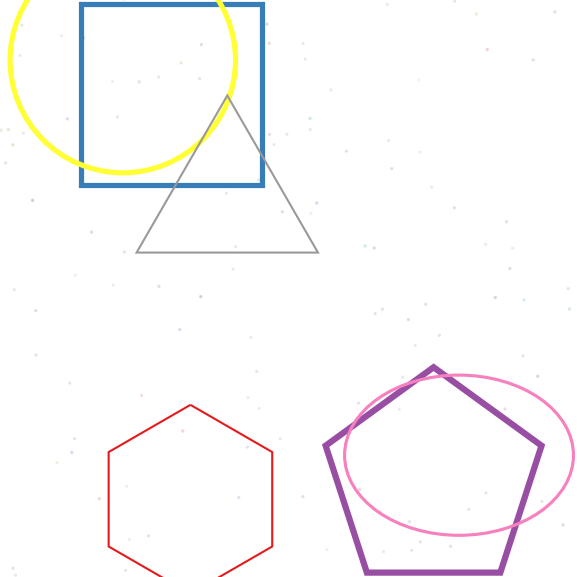[{"shape": "hexagon", "thickness": 1, "radius": 0.82, "center": [0.33, 0.135]}, {"shape": "square", "thickness": 2.5, "radius": 0.78, "center": [0.297, 0.836]}, {"shape": "pentagon", "thickness": 3, "radius": 0.98, "center": [0.751, 0.167]}, {"shape": "circle", "thickness": 2.5, "radius": 0.98, "center": [0.213, 0.895]}, {"shape": "oval", "thickness": 1.5, "radius": 0.99, "center": [0.795, 0.211]}, {"shape": "triangle", "thickness": 1, "radius": 0.91, "center": [0.394, 0.652]}]